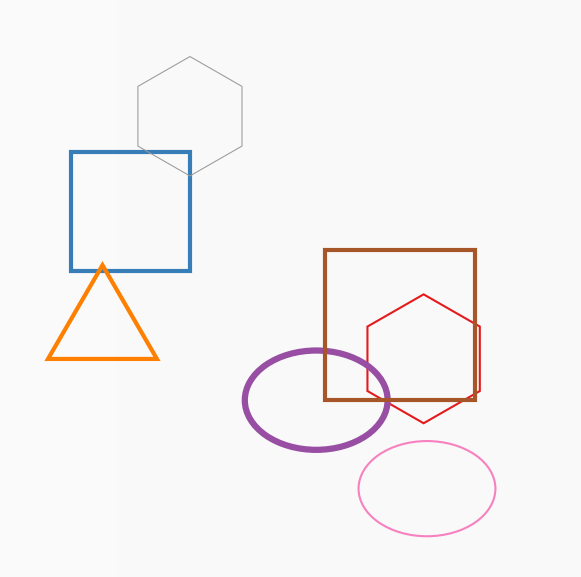[{"shape": "hexagon", "thickness": 1, "radius": 0.56, "center": [0.729, 0.378]}, {"shape": "square", "thickness": 2, "radius": 0.51, "center": [0.224, 0.633]}, {"shape": "oval", "thickness": 3, "radius": 0.61, "center": [0.544, 0.306]}, {"shape": "triangle", "thickness": 2, "radius": 0.54, "center": [0.176, 0.432]}, {"shape": "square", "thickness": 2, "radius": 0.65, "center": [0.688, 0.436]}, {"shape": "oval", "thickness": 1, "radius": 0.59, "center": [0.735, 0.153]}, {"shape": "hexagon", "thickness": 0.5, "radius": 0.52, "center": [0.327, 0.798]}]